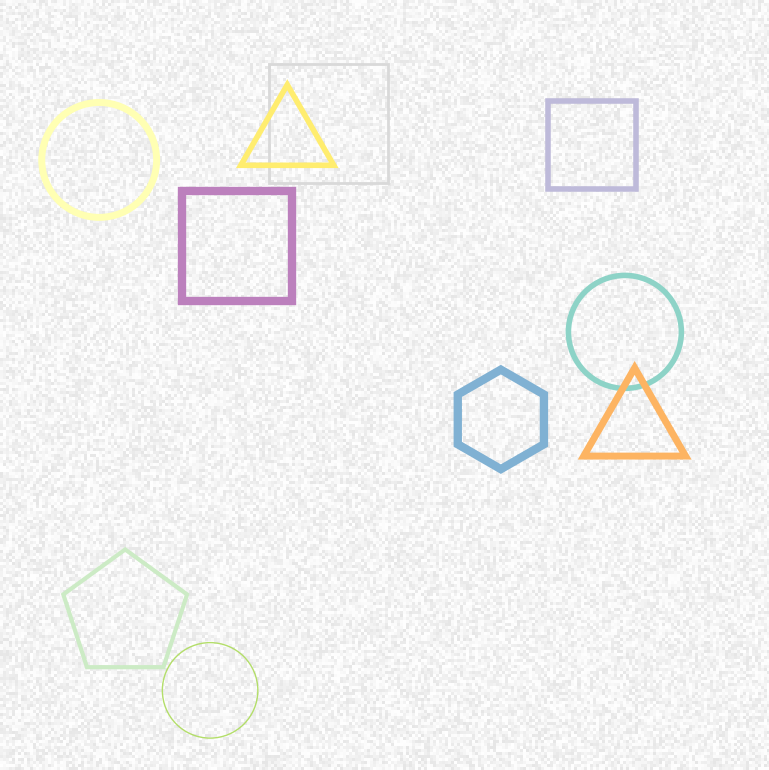[{"shape": "circle", "thickness": 2, "radius": 0.37, "center": [0.812, 0.569]}, {"shape": "circle", "thickness": 2.5, "radius": 0.37, "center": [0.129, 0.792]}, {"shape": "square", "thickness": 2, "radius": 0.29, "center": [0.769, 0.812]}, {"shape": "hexagon", "thickness": 3, "radius": 0.32, "center": [0.65, 0.455]}, {"shape": "triangle", "thickness": 2.5, "radius": 0.38, "center": [0.824, 0.446]}, {"shape": "circle", "thickness": 0.5, "radius": 0.31, "center": [0.273, 0.103]}, {"shape": "square", "thickness": 1, "radius": 0.39, "center": [0.427, 0.84]}, {"shape": "square", "thickness": 3, "radius": 0.36, "center": [0.308, 0.681]}, {"shape": "pentagon", "thickness": 1.5, "radius": 0.42, "center": [0.163, 0.202]}, {"shape": "triangle", "thickness": 2, "radius": 0.35, "center": [0.373, 0.82]}]